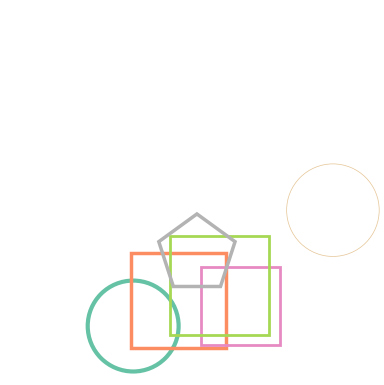[{"shape": "circle", "thickness": 3, "radius": 0.59, "center": [0.346, 0.153]}, {"shape": "square", "thickness": 2.5, "radius": 0.62, "center": [0.464, 0.22]}, {"shape": "square", "thickness": 2, "radius": 0.51, "center": [0.625, 0.206]}, {"shape": "square", "thickness": 2, "radius": 0.64, "center": [0.571, 0.258]}, {"shape": "circle", "thickness": 0.5, "radius": 0.6, "center": [0.865, 0.454]}, {"shape": "pentagon", "thickness": 2.5, "radius": 0.52, "center": [0.511, 0.34]}]